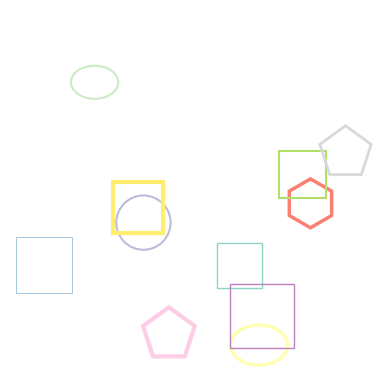[{"shape": "square", "thickness": 1, "radius": 0.29, "center": [0.622, 0.311]}, {"shape": "oval", "thickness": 2.5, "radius": 0.37, "center": [0.673, 0.104]}, {"shape": "circle", "thickness": 1.5, "radius": 0.35, "center": [0.373, 0.422]}, {"shape": "hexagon", "thickness": 2.5, "radius": 0.32, "center": [0.806, 0.472]}, {"shape": "square", "thickness": 0.5, "radius": 0.37, "center": [0.114, 0.311]}, {"shape": "square", "thickness": 1.5, "radius": 0.3, "center": [0.786, 0.547]}, {"shape": "pentagon", "thickness": 3, "radius": 0.35, "center": [0.439, 0.131]}, {"shape": "pentagon", "thickness": 2, "radius": 0.35, "center": [0.897, 0.603]}, {"shape": "square", "thickness": 1, "radius": 0.42, "center": [0.68, 0.178]}, {"shape": "oval", "thickness": 1.5, "radius": 0.31, "center": [0.246, 0.786]}, {"shape": "square", "thickness": 3, "radius": 0.33, "center": [0.358, 0.461]}]